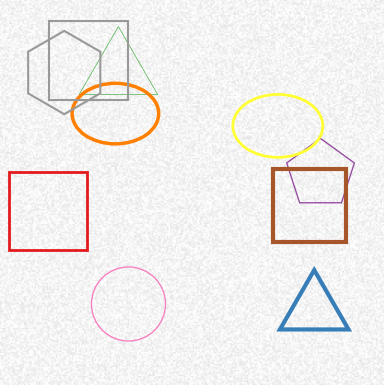[{"shape": "square", "thickness": 2, "radius": 0.51, "center": [0.125, 0.452]}, {"shape": "triangle", "thickness": 3, "radius": 0.51, "center": [0.816, 0.196]}, {"shape": "triangle", "thickness": 0.5, "radius": 0.59, "center": [0.307, 0.813]}, {"shape": "pentagon", "thickness": 1, "radius": 0.46, "center": [0.833, 0.548]}, {"shape": "oval", "thickness": 2.5, "radius": 0.56, "center": [0.3, 0.705]}, {"shape": "oval", "thickness": 2, "radius": 0.58, "center": [0.722, 0.673]}, {"shape": "square", "thickness": 3, "radius": 0.47, "center": [0.803, 0.466]}, {"shape": "circle", "thickness": 1, "radius": 0.48, "center": [0.334, 0.21]}, {"shape": "hexagon", "thickness": 1.5, "radius": 0.54, "center": [0.167, 0.812]}, {"shape": "square", "thickness": 1.5, "radius": 0.51, "center": [0.23, 0.843]}]